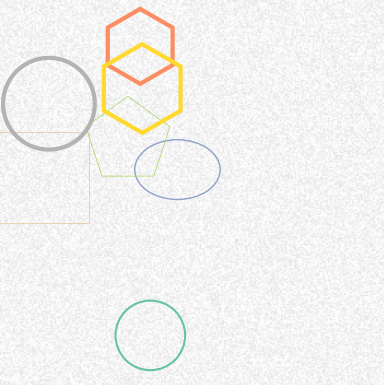[{"shape": "circle", "thickness": 1.5, "radius": 0.45, "center": [0.39, 0.129]}, {"shape": "hexagon", "thickness": 3, "radius": 0.49, "center": [0.364, 0.88]}, {"shape": "oval", "thickness": 1, "radius": 0.55, "center": [0.461, 0.559]}, {"shape": "pentagon", "thickness": 0.5, "radius": 0.57, "center": [0.332, 0.635]}, {"shape": "hexagon", "thickness": 3, "radius": 0.58, "center": [0.369, 0.77]}, {"shape": "square", "thickness": 0.5, "radius": 0.59, "center": [0.113, 0.539]}, {"shape": "circle", "thickness": 3, "radius": 0.6, "center": [0.127, 0.731]}]